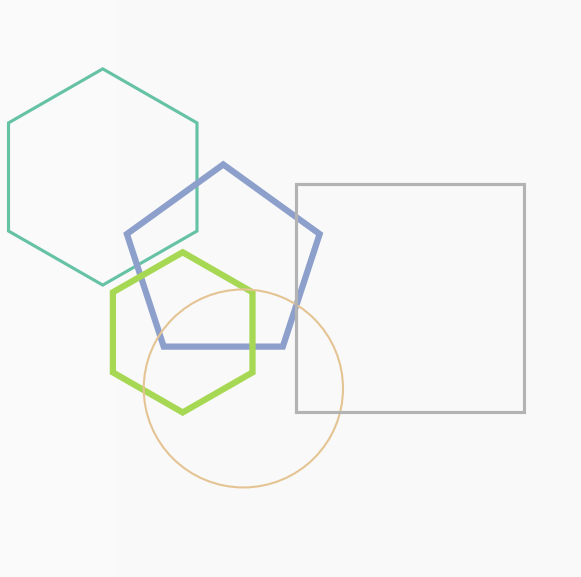[{"shape": "hexagon", "thickness": 1.5, "radius": 0.94, "center": [0.177, 0.693]}, {"shape": "pentagon", "thickness": 3, "radius": 0.87, "center": [0.384, 0.54]}, {"shape": "hexagon", "thickness": 3, "radius": 0.69, "center": [0.314, 0.424]}, {"shape": "circle", "thickness": 1, "radius": 0.86, "center": [0.419, 0.326]}, {"shape": "square", "thickness": 1.5, "radius": 0.98, "center": [0.705, 0.483]}]